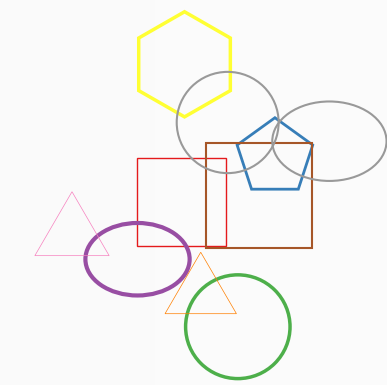[{"shape": "square", "thickness": 1, "radius": 0.57, "center": [0.469, 0.475]}, {"shape": "pentagon", "thickness": 2, "radius": 0.51, "center": [0.71, 0.592]}, {"shape": "circle", "thickness": 2.5, "radius": 0.67, "center": [0.614, 0.151]}, {"shape": "oval", "thickness": 3, "radius": 0.67, "center": [0.355, 0.327]}, {"shape": "triangle", "thickness": 0.5, "radius": 0.53, "center": [0.518, 0.238]}, {"shape": "hexagon", "thickness": 2.5, "radius": 0.68, "center": [0.476, 0.833]}, {"shape": "square", "thickness": 1.5, "radius": 0.69, "center": [0.668, 0.493]}, {"shape": "triangle", "thickness": 0.5, "radius": 0.55, "center": [0.186, 0.391]}, {"shape": "circle", "thickness": 1.5, "radius": 0.66, "center": [0.588, 0.682]}, {"shape": "oval", "thickness": 1.5, "radius": 0.74, "center": [0.85, 0.633]}]